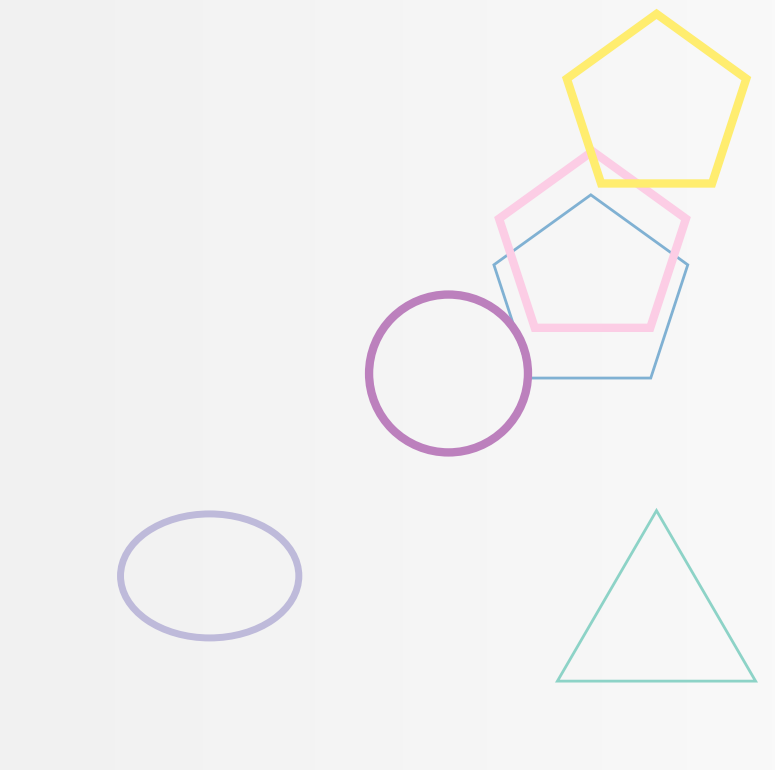[{"shape": "triangle", "thickness": 1, "radius": 0.74, "center": [0.847, 0.189]}, {"shape": "oval", "thickness": 2.5, "radius": 0.58, "center": [0.271, 0.252]}, {"shape": "pentagon", "thickness": 1, "radius": 0.66, "center": [0.762, 0.615]}, {"shape": "pentagon", "thickness": 3, "radius": 0.63, "center": [0.765, 0.677]}, {"shape": "circle", "thickness": 3, "radius": 0.51, "center": [0.579, 0.515]}, {"shape": "pentagon", "thickness": 3, "radius": 0.61, "center": [0.847, 0.86]}]